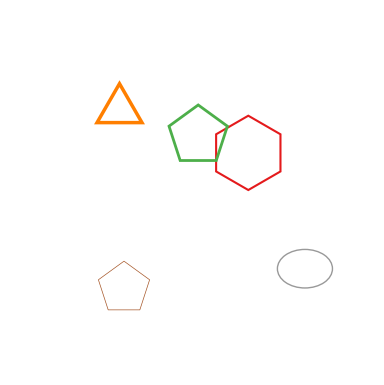[{"shape": "hexagon", "thickness": 1.5, "radius": 0.48, "center": [0.645, 0.603]}, {"shape": "pentagon", "thickness": 2, "radius": 0.4, "center": [0.515, 0.648]}, {"shape": "triangle", "thickness": 2.5, "radius": 0.34, "center": [0.31, 0.715]}, {"shape": "pentagon", "thickness": 0.5, "radius": 0.35, "center": [0.322, 0.252]}, {"shape": "oval", "thickness": 1, "radius": 0.36, "center": [0.792, 0.302]}]